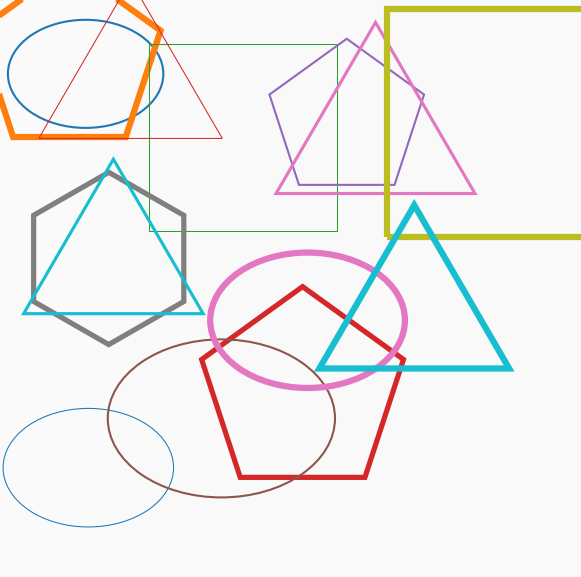[{"shape": "oval", "thickness": 1, "radius": 0.67, "center": [0.147, 0.871]}, {"shape": "oval", "thickness": 0.5, "radius": 0.73, "center": [0.152, 0.189]}, {"shape": "pentagon", "thickness": 3, "radius": 0.82, "center": [0.119, 0.895]}, {"shape": "square", "thickness": 0.5, "radius": 0.81, "center": [0.418, 0.76]}, {"shape": "pentagon", "thickness": 2.5, "radius": 0.91, "center": [0.521, 0.32]}, {"shape": "triangle", "thickness": 0.5, "radius": 0.91, "center": [0.225, 0.851]}, {"shape": "pentagon", "thickness": 1, "radius": 0.7, "center": [0.597, 0.792]}, {"shape": "oval", "thickness": 1, "radius": 0.98, "center": [0.381, 0.275]}, {"shape": "oval", "thickness": 3, "radius": 0.84, "center": [0.529, 0.445]}, {"shape": "triangle", "thickness": 1.5, "radius": 0.99, "center": [0.646, 0.763]}, {"shape": "hexagon", "thickness": 2.5, "radius": 0.75, "center": [0.187, 0.552]}, {"shape": "square", "thickness": 3, "radius": 0.99, "center": [0.863, 0.786]}, {"shape": "triangle", "thickness": 1.5, "radius": 0.89, "center": [0.195, 0.545]}, {"shape": "triangle", "thickness": 3, "radius": 0.94, "center": [0.713, 0.455]}]